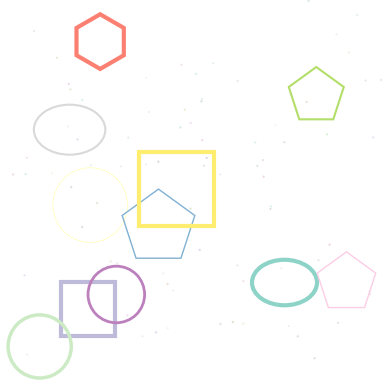[{"shape": "oval", "thickness": 3, "radius": 0.42, "center": [0.739, 0.266]}, {"shape": "circle", "thickness": 0.5, "radius": 0.48, "center": [0.234, 0.467]}, {"shape": "square", "thickness": 3, "radius": 0.35, "center": [0.228, 0.198]}, {"shape": "hexagon", "thickness": 3, "radius": 0.35, "center": [0.26, 0.892]}, {"shape": "pentagon", "thickness": 1, "radius": 0.5, "center": [0.412, 0.41]}, {"shape": "pentagon", "thickness": 1.5, "radius": 0.38, "center": [0.822, 0.751]}, {"shape": "pentagon", "thickness": 1, "radius": 0.4, "center": [0.9, 0.266]}, {"shape": "oval", "thickness": 1.5, "radius": 0.46, "center": [0.181, 0.663]}, {"shape": "circle", "thickness": 2, "radius": 0.37, "center": [0.302, 0.235]}, {"shape": "circle", "thickness": 2.5, "radius": 0.41, "center": [0.103, 0.1]}, {"shape": "square", "thickness": 3, "radius": 0.48, "center": [0.458, 0.509]}]